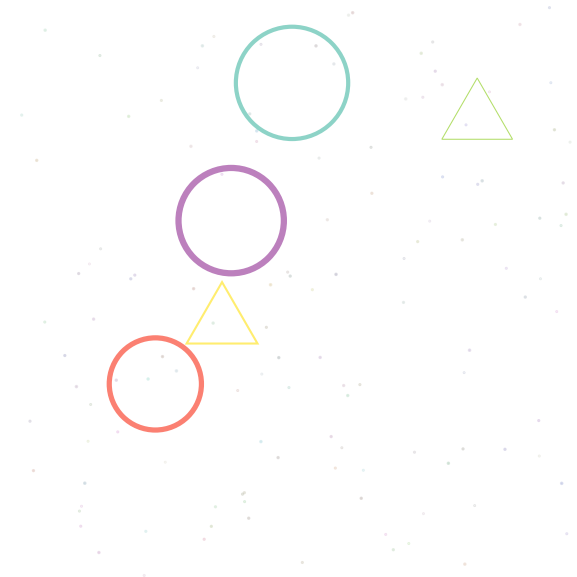[{"shape": "circle", "thickness": 2, "radius": 0.49, "center": [0.506, 0.856]}, {"shape": "circle", "thickness": 2.5, "radius": 0.4, "center": [0.269, 0.334]}, {"shape": "triangle", "thickness": 0.5, "radius": 0.35, "center": [0.826, 0.793]}, {"shape": "circle", "thickness": 3, "radius": 0.46, "center": [0.4, 0.617]}, {"shape": "triangle", "thickness": 1, "radius": 0.35, "center": [0.384, 0.44]}]